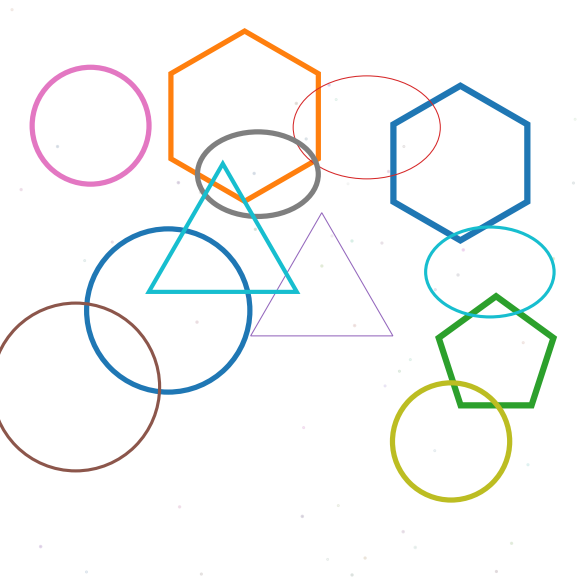[{"shape": "circle", "thickness": 2.5, "radius": 0.71, "center": [0.291, 0.462]}, {"shape": "hexagon", "thickness": 3, "radius": 0.67, "center": [0.797, 0.717]}, {"shape": "hexagon", "thickness": 2.5, "radius": 0.74, "center": [0.424, 0.798]}, {"shape": "pentagon", "thickness": 3, "radius": 0.52, "center": [0.859, 0.382]}, {"shape": "oval", "thickness": 0.5, "radius": 0.64, "center": [0.635, 0.779]}, {"shape": "triangle", "thickness": 0.5, "radius": 0.71, "center": [0.557, 0.489]}, {"shape": "circle", "thickness": 1.5, "radius": 0.73, "center": [0.131, 0.329]}, {"shape": "circle", "thickness": 2.5, "radius": 0.51, "center": [0.157, 0.781]}, {"shape": "oval", "thickness": 2.5, "radius": 0.52, "center": [0.447, 0.698]}, {"shape": "circle", "thickness": 2.5, "radius": 0.51, "center": [0.781, 0.235]}, {"shape": "triangle", "thickness": 2, "radius": 0.74, "center": [0.386, 0.568]}, {"shape": "oval", "thickness": 1.5, "radius": 0.56, "center": [0.848, 0.528]}]